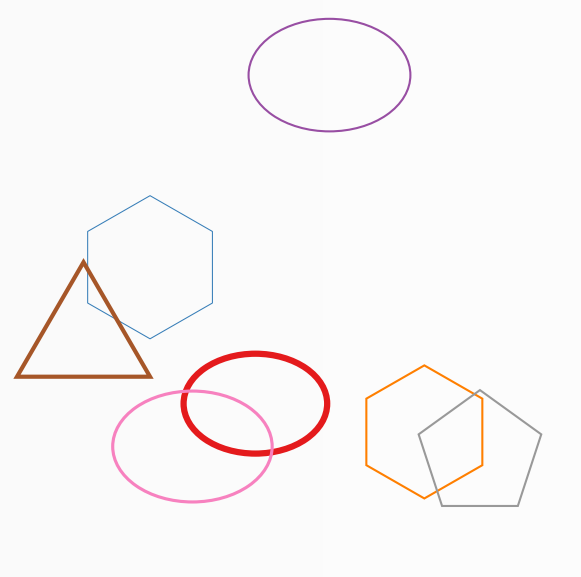[{"shape": "oval", "thickness": 3, "radius": 0.62, "center": [0.439, 0.3]}, {"shape": "hexagon", "thickness": 0.5, "radius": 0.62, "center": [0.258, 0.536]}, {"shape": "oval", "thickness": 1, "radius": 0.7, "center": [0.567, 0.869]}, {"shape": "hexagon", "thickness": 1, "radius": 0.58, "center": [0.73, 0.251]}, {"shape": "triangle", "thickness": 2, "radius": 0.66, "center": [0.144, 0.413]}, {"shape": "oval", "thickness": 1.5, "radius": 0.69, "center": [0.331, 0.226]}, {"shape": "pentagon", "thickness": 1, "radius": 0.55, "center": [0.826, 0.213]}]